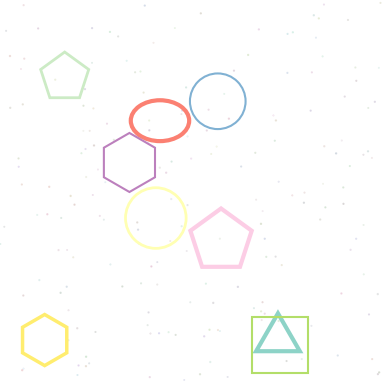[{"shape": "triangle", "thickness": 3, "radius": 0.33, "center": [0.722, 0.121]}, {"shape": "circle", "thickness": 2, "radius": 0.39, "center": [0.405, 0.434]}, {"shape": "oval", "thickness": 3, "radius": 0.38, "center": [0.416, 0.687]}, {"shape": "circle", "thickness": 1.5, "radius": 0.36, "center": [0.566, 0.737]}, {"shape": "square", "thickness": 1.5, "radius": 0.36, "center": [0.727, 0.103]}, {"shape": "pentagon", "thickness": 3, "radius": 0.42, "center": [0.574, 0.375]}, {"shape": "hexagon", "thickness": 1.5, "radius": 0.38, "center": [0.336, 0.578]}, {"shape": "pentagon", "thickness": 2, "radius": 0.33, "center": [0.168, 0.799]}, {"shape": "hexagon", "thickness": 2.5, "radius": 0.33, "center": [0.116, 0.117]}]